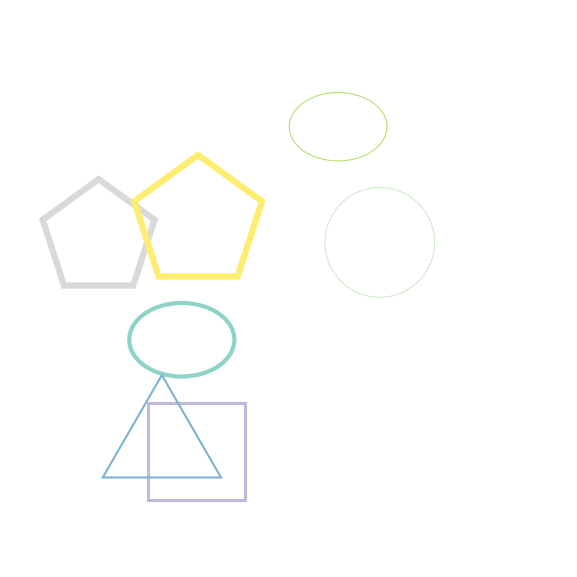[{"shape": "oval", "thickness": 2, "radius": 0.46, "center": [0.315, 0.411]}, {"shape": "square", "thickness": 1.5, "radius": 0.42, "center": [0.34, 0.217]}, {"shape": "triangle", "thickness": 1, "radius": 0.59, "center": [0.28, 0.231]}, {"shape": "oval", "thickness": 0.5, "radius": 0.42, "center": [0.585, 0.78]}, {"shape": "pentagon", "thickness": 3, "radius": 0.51, "center": [0.171, 0.587]}, {"shape": "circle", "thickness": 0.5, "radius": 0.48, "center": [0.658, 0.579]}, {"shape": "pentagon", "thickness": 3, "radius": 0.58, "center": [0.343, 0.615]}]